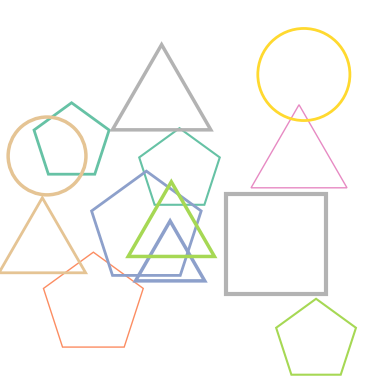[{"shape": "pentagon", "thickness": 2, "radius": 0.51, "center": [0.186, 0.631]}, {"shape": "pentagon", "thickness": 1.5, "radius": 0.55, "center": [0.466, 0.557]}, {"shape": "pentagon", "thickness": 1, "radius": 0.68, "center": [0.242, 0.209]}, {"shape": "triangle", "thickness": 2.5, "radius": 0.52, "center": [0.442, 0.322]}, {"shape": "pentagon", "thickness": 2, "radius": 0.75, "center": [0.38, 0.406]}, {"shape": "triangle", "thickness": 1, "radius": 0.72, "center": [0.777, 0.584]}, {"shape": "pentagon", "thickness": 1.5, "radius": 0.54, "center": [0.821, 0.115]}, {"shape": "triangle", "thickness": 2.5, "radius": 0.65, "center": [0.445, 0.399]}, {"shape": "circle", "thickness": 2, "radius": 0.6, "center": [0.789, 0.806]}, {"shape": "circle", "thickness": 2.5, "radius": 0.51, "center": [0.122, 0.595]}, {"shape": "triangle", "thickness": 2, "radius": 0.65, "center": [0.11, 0.356]}, {"shape": "square", "thickness": 3, "radius": 0.65, "center": [0.717, 0.366]}, {"shape": "triangle", "thickness": 2.5, "radius": 0.74, "center": [0.42, 0.737]}]